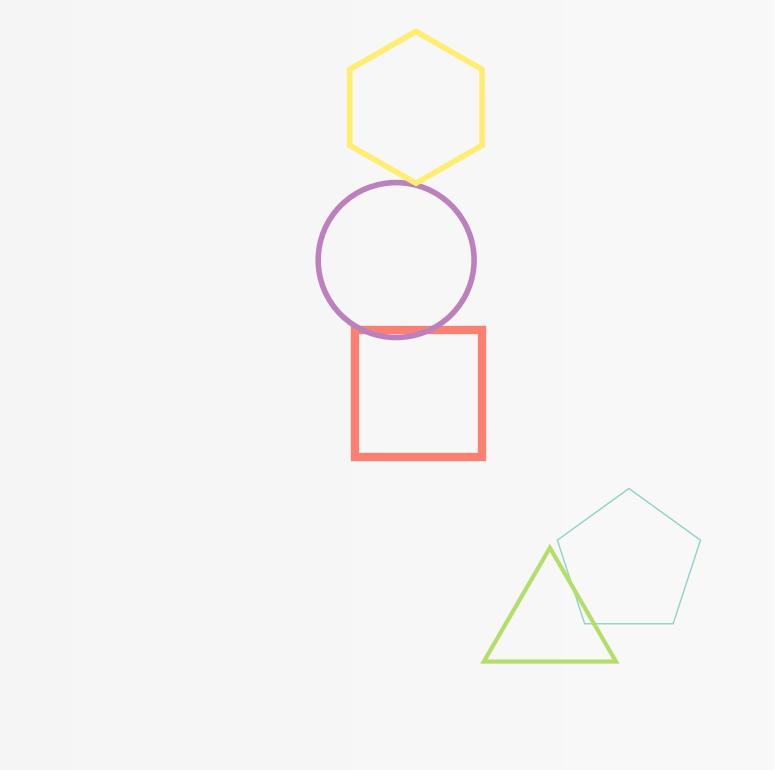[{"shape": "pentagon", "thickness": 0.5, "radius": 0.49, "center": [0.811, 0.268]}, {"shape": "square", "thickness": 3, "radius": 0.41, "center": [0.54, 0.489]}, {"shape": "triangle", "thickness": 1.5, "radius": 0.49, "center": [0.71, 0.19]}, {"shape": "circle", "thickness": 2, "radius": 0.5, "center": [0.511, 0.662]}, {"shape": "hexagon", "thickness": 2, "radius": 0.49, "center": [0.537, 0.861]}]